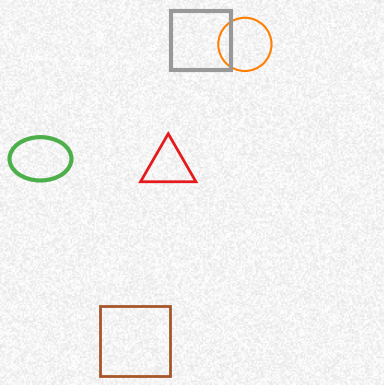[{"shape": "triangle", "thickness": 2, "radius": 0.42, "center": [0.437, 0.57]}, {"shape": "oval", "thickness": 3, "radius": 0.4, "center": [0.105, 0.588]}, {"shape": "circle", "thickness": 1.5, "radius": 0.35, "center": [0.636, 0.885]}, {"shape": "square", "thickness": 2, "radius": 0.45, "center": [0.35, 0.114]}, {"shape": "square", "thickness": 3, "radius": 0.39, "center": [0.522, 0.895]}]